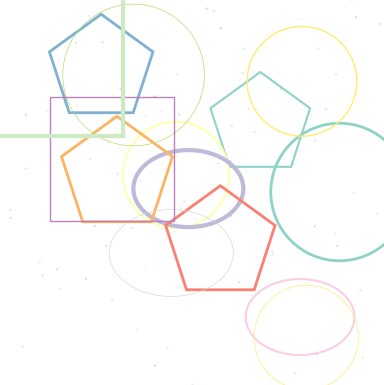[{"shape": "circle", "thickness": 2, "radius": 0.89, "center": [0.882, 0.501]}, {"shape": "pentagon", "thickness": 1.5, "radius": 0.68, "center": [0.676, 0.677]}, {"shape": "circle", "thickness": 1.5, "radius": 0.69, "center": [0.457, 0.546]}, {"shape": "oval", "thickness": 3, "radius": 0.71, "center": [0.489, 0.51]}, {"shape": "pentagon", "thickness": 2, "radius": 0.75, "center": [0.572, 0.368]}, {"shape": "pentagon", "thickness": 2, "radius": 0.71, "center": [0.263, 0.822]}, {"shape": "pentagon", "thickness": 2, "radius": 0.76, "center": [0.304, 0.546]}, {"shape": "circle", "thickness": 0.5, "radius": 0.92, "center": [0.347, 0.805]}, {"shape": "oval", "thickness": 1.5, "radius": 0.71, "center": [0.779, 0.177]}, {"shape": "oval", "thickness": 0.5, "radius": 0.81, "center": [0.445, 0.343]}, {"shape": "square", "thickness": 1, "radius": 0.8, "center": [0.292, 0.587]}, {"shape": "square", "thickness": 3, "radius": 0.92, "center": [0.135, 0.829]}, {"shape": "circle", "thickness": 1, "radius": 0.71, "center": [0.784, 0.789]}, {"shape": "circle", "thickness": 0.5, "radius": 0.68, "center": [0.795, 0.124]}]